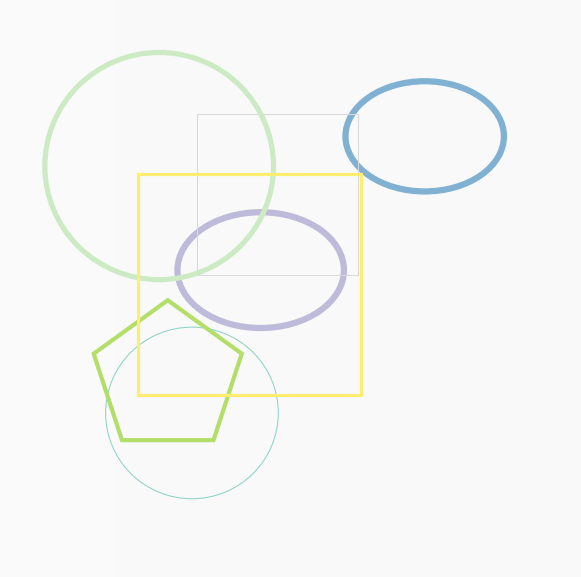[{"shape": "circle", "thickness": 0.5, "radius": 0.74, "center": [0.33, 0.284]}, {"shape": "oval", "thickness": 3, "radius": 0.72, "center": [0.448, 0.531]}, {"shape": "oval", "thickness": 3, "radius": 0.68, "center": [0.731, 0.763]}, {"shape": "pentagon", "thickness": 2, "radius": 0.67, "center": [0.289, 0.345]}, {"shape": "square", "thickness": 0.5, "radius": 0.69, "center": [0.478, 0.662]}, {"shape": "circle", "thickness": 2.5, "radius": 0.98, "center": [0.274, 0.712]}, {"shape": "square", "thickness": 1.5, "radius": 0.96, "center": [0.43, 0.507]}]